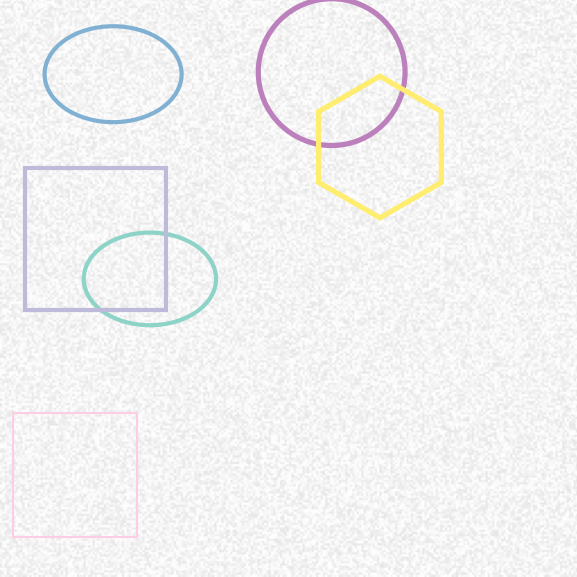[{"shape": "oval", "thickness": 2, "radius": 0.57, "center": [0.26, 0.516]}, {"shape": "square", "thickness": 2, "radius": 0.61, "center": [0.166, 0.585]}, {"shape": "oval", "thickness": 2, "radius": 0.59, "center": [0.196, 0.871]}, {"shape": "square", "thickness": 1, "radius": 0.54, "center": [0.131, 0.177]}, {"shape": "circle", "thickness": 2.5, "radius": 0.64, "center": [0.574, 0.874]}, {"shape": "hexagon", "thickness": 2.5, "radius": 0.61, "center": [0.658, 0.745]}]